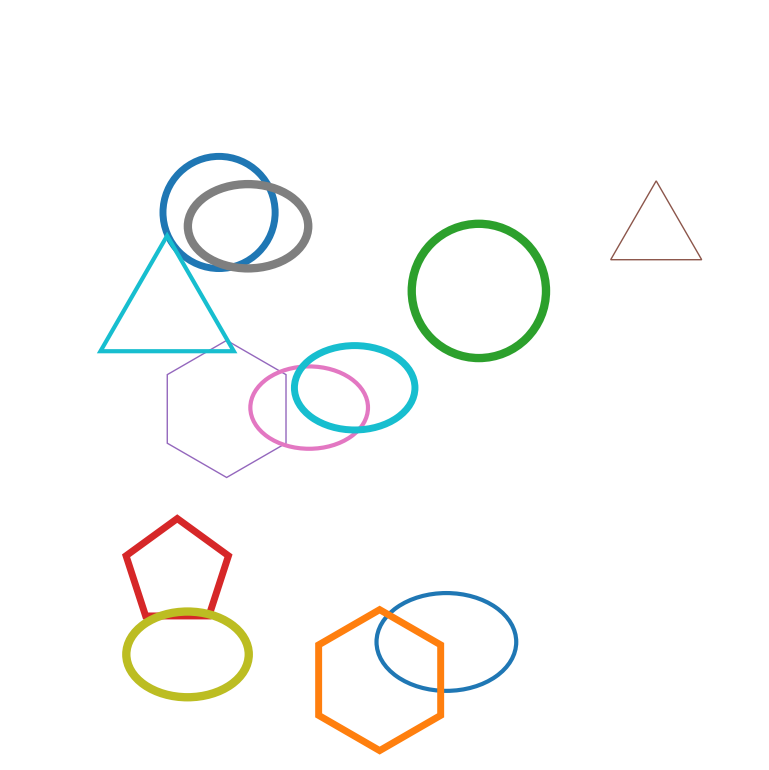[{"shape": "circle", "thickness": 2.5, "radius": 0.36, "center": [0.284, 0.724]}, {"shape": "oval", "thickness": 1.5, "radius": 0.45, "center": [0.58, 0.166]}, {"shape": "hexagon", "thickness": 2.5, "radius": 0.46, "center": [0.493, 0.117]}, {"shape": "circle", "thickness": 3, "radius": 0.44, "center": [0.622, 0.622]}, {"shape": "pentagon", "thickness": 2.5, "radius": 0.35, "center": [0.23, 0.257]}, {"shape": "hexagon", "thickness": 0.5, "radius": 0.45, "center": [0.294, 0.469]}, {"shape": "triangle", "thickness": 0.5, "radius": 0.34, "center": [0.852, 0.697]}, {"shape": "oval", "thickness": 1.5, "radius": 0.38, "center": [0.402, 0.471]}, {"shape": "oval", "thickness": 3, "radius": 0.39, "center": [0.322, 0.706]}, {"shape": "oval", "thickness": 3, "radius": 0.4, "center": [0.244, 0.15]}, {"shape": "oval", "thickness": 2.5, "radius": 0.39, "center": [0.461, 0.496]}, {"shape": "triangle", "thickness": 1.5, "radius": 0.5, "center": [0.217, 0.594]}]